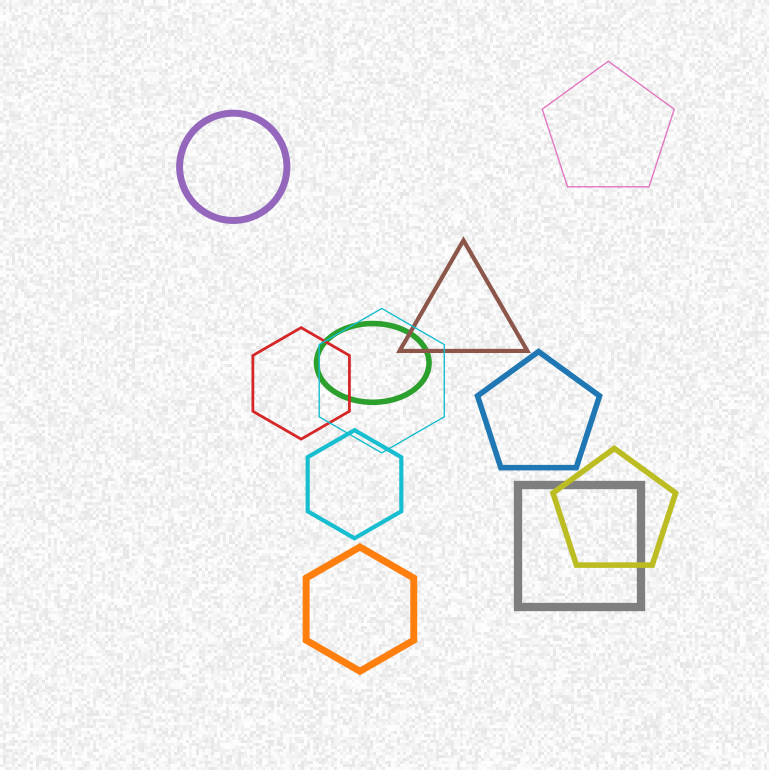[{"shape": "pentagon", "thickness": 2, "radius": 0.42, "center": [0.699, 0.46]}, {"shape": "hexagon", "thickness": 2.5, "radius": 0.4, "center": [0.467, 0.209]}, {"shape": "oval", "thickness": 2, "radius": 0.37, "center": [0.484, 0.529]}, {"shape": "hexagon", "thickness": 1, "radius": 0.36, "center": [0.391, 0.502]}, {"shape": "circle", "thickness": 2.5, "radius": 0.35, "center": [0.303, 0.783]}, {"shape": "triangle", "thickness": 1.5, "radius": 0.48, "center": [0.602, 0.592]}, {"shape": "pentagon", "thickness": 0.5, "radius": 0.45, "center": [0.79, 0.83]}, {"shape": "square", "thickness": 3, "radius": 0.4, "center": [0.753, 0.291]}, {"shape": "pentagon", "thickness": 2, "radius": 0.42, "center": [0.798, 0.334]}, {"shape": "hexagon", "thickness": 1.5, "radius": 0.35, "center": [0.46, 0.371]}, {"shape": "hexagon", "thickness": 0.5, "radius": 0.47, "center": [0.496, 0.506]}]